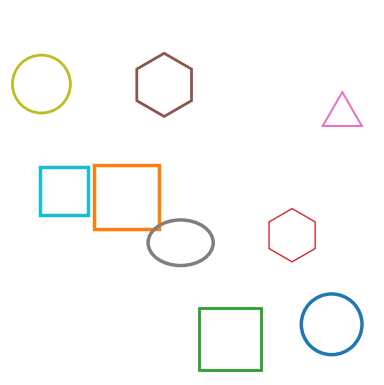[{"shape": "circle", "thickness": 2.5, "radius": 0.39, "center": [0.861, 0.158]}, {"shape": "square", "thickness": 2.5, "radius": 0.42, "center": [0.329, 0.488]}, {"shape": "square", "thickness": 2, "radius": 0.4, "center": [0.597, 0.12]}, {"shape": "hexagon", "thickness": 1, "radius": 0.35, "center": [0.759, 0.389]}, {"shape": "hexagon", "thickness": 2, "radius": 0.41, "center": [0.426, 0.78]}, {"shape": "triangle", "thickness": 1.5, "radius": 0.29, "center": [0.889, 0.702]}, {"shape": "oval", "thickness": 2.5, "radius": 0.42, "center": [0.469, 0.369]}, {"shape": "circle", "thickness": 2, "radius": 0.38, "center": [0.108, 0.782]}, {"shape": "square", "thickness": 2.5, "radius": 0.31, "center": [0.165, 0.503]}]